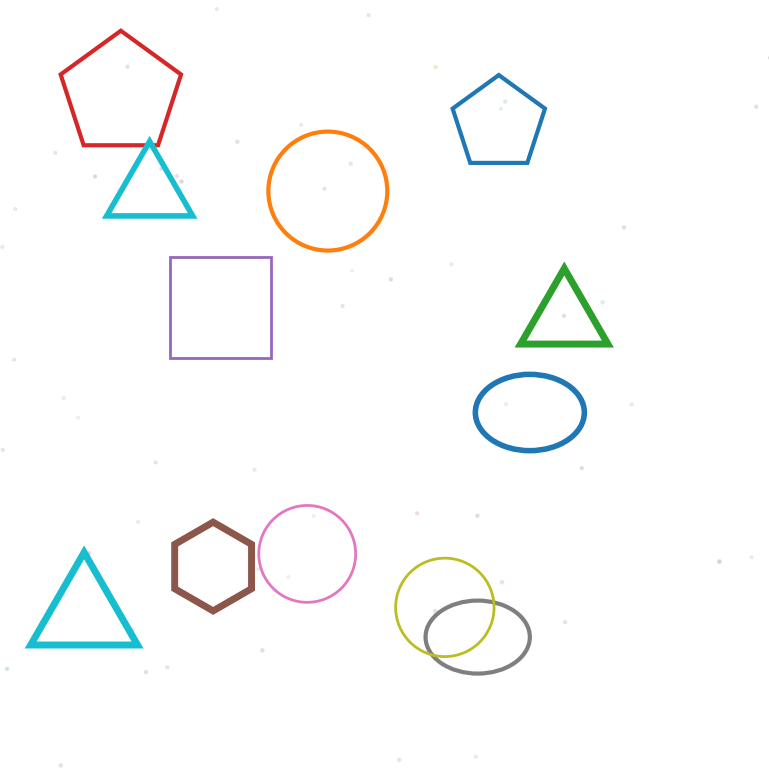[{"shape": "oval", "thickness": 2, "radius": 0.35, "center": [0.688, 0.464]}, {"shape": "pentagon", "thickness": 1.5, "radius": 0.32, "center": [0.648, 0.839]}, {"shape": "circle", "thickness": 1.5, "radius": 0.39, "center": [0.426, 0.752]}, {"shape": "triangle", "thickness": 2.5, "radius": 0.33, "center": [0.733, 0.586]}, {"shape": "pentagon", "thickness": 1.5, "radius": 0.41, "center": [0.157, 0.878]}, {"shape": "square", "thickness": 1, "radius": 0.33, "center": [0.287, 0.6]}, {"shape": "hexagon", "thickness": 2.5, "radius": 0.29, "center": [0.277, 0.264]}, {"shape": "circle", "thickness": 1, "radius": 0.31, "center": [0.399, 0.281]}, {"shape": "oval", "thickness": 1.5, "radius": 0.34, "center": [0.62, 0.173]}, {"shape": "circle", "thickness": 1, "radius": 0.32, "center": [0.578, 0.211]}, {"shape": "triangle", "thickness": 2, "radius": 0.32, "center": [0.194, 0.752]}, {"shape": "triangle", "thickness": 2.5, "radius": 0.4, "center": [0.109, 0.202]}]